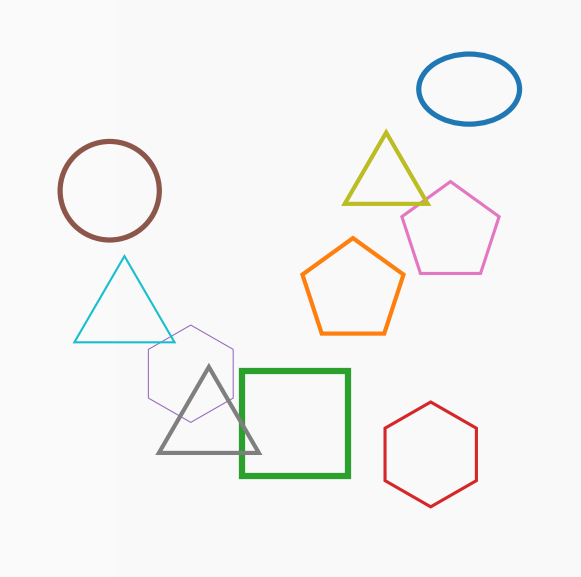[{"shape": "oval", "thickness": 2.5, "radius": 0.43, "center": [0.807, 0.845]}, {"shape": "pentagon", "thickness": 2, "radius": 0.46, "center": [0.607, 0.495]}, {"shape": "square", "thickness": 3, "radius": 0.45, "center": [0.508, 0.266]}, {"shape": "hexagon", "thickness": 1.5, "radius": 0.45, "center": [0.741, 0.212]}, {"shape": "hexagon", "thickness": 0.5, "radius": 0.42, "center": [0.328, 0.352]}, {"shape": "circle", "thickness": 2.5, "radius": 0.43, "center": [0.189, 0.669]}, {"shape": "pentagon", "thickness": 1.5, "radius": 0.44, "center": [0.775, 0.597]}, {"shape": "triangle", "thickness": 2, "radius": 0.5, "center": [0.359, 0.264]}, {"shape": "triangle", "thickness": 2, "radius": 0.41, "center": [0.664, 0.687]}, {"shape": "triangle", "thickness": 1, "radius": 0.5, "center": [0.214, 0.456]}]